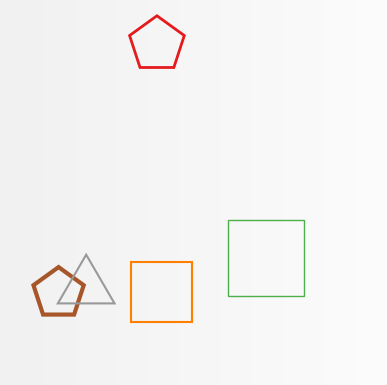[{"shape": "pentagon", "thickness": 2, "radius": 0.37, "center": [0.405, 0.885]}, {"shape": "square", "thickness": 1, "radius": 0.49, "center": [0.686, 0.331]}, {"shape": "square", "thickness": 1.5, "radius": 0.39, "center": [0.416, 0.241]}, {"shape": "pentagon", "thickness": 3, "radius": 0.34, "center": [0.151, 0.238]}, {"shape": "triangle", "thickness": 1.5, "radius": 0.42, "center": [0.222, 0.254]}]